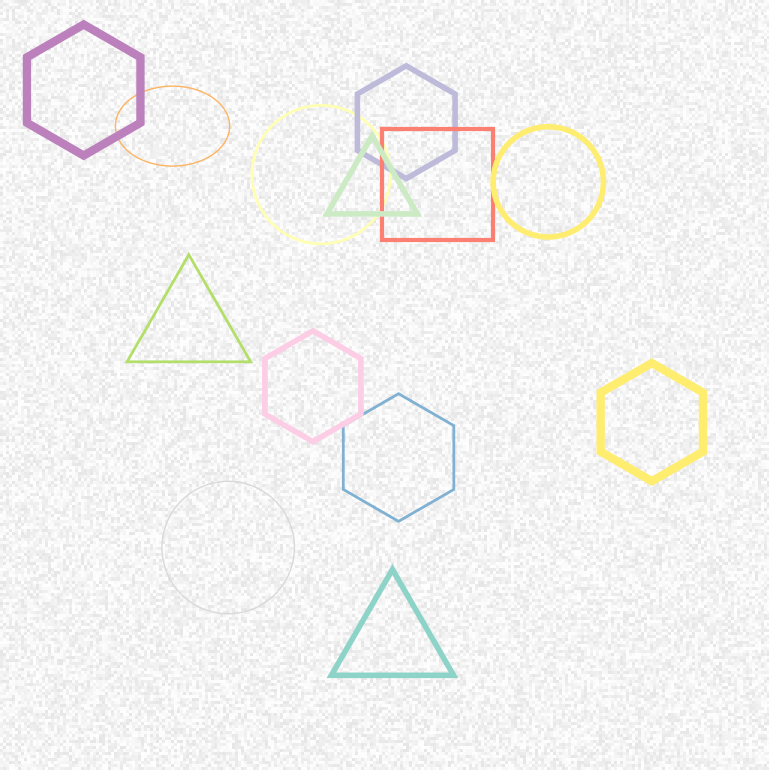[{"shape": "triangle", "thickness": 2, "radius": 0.46, "center": [0.51, 0.169]}, {"shape": "circle", "thickness": 1, "radius": 0.45, "center": [0.417, 0.773]}, {"shape": "hexagon", "thickness": 2, "radius": 0.37, "center": [0.528, 0.841]}, {"shape": "square", "thickness": 1.5, "radius": 0.36, "center": [0.569, 0.76]}, {"shape": "hexagon", "thickness": 1, "radius": 0.41, "center": [0.518, 0.406]}, {"shape": "oval", "thickness": 0.5, "radius": 0.37, "center": [0.224, 0.836]}, {"shape": "triangle", "thickness": 1, "radius": 0.46, "center": [0.245, 0.576]}, {"shape": "hexagon", "thickness": 2, "radius": 0.36, "center": [0.406, 0.498]}, {"shape": "circle", "thickness": 0.5, "radius": 0.43, "center": [0.296, 0.289]}, {"shape": "hexagon", "thickness": 3, "radius": 0.43, "center": [0.109, 0.883]}, {"shape": "triangle", "thickness": 2, "radius": 0.34, "center": [0.483, 0.756]}, {"shape": "hexagon", "thickness": 3, "radius": 0.38, "center": [0.847, 0.452]}, {"shape": "circle", "thickness": 2, "radius": 0.36, "center": [0.712, 0.764]}]